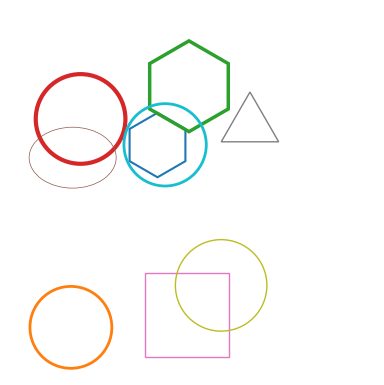[{"shape": "hexagon", "thickness": 1.5, "radius": 0.42, "center": [0.409, 0.623]}, {"shape": "circle", "thickness": 2, "radius": 0.53, "center": [0.184, 0.15]}, {"shape": "hexagon", "thickness": 2.5, "radius": 0.59, "center": [0.491, 0.776]}, {"shape": "circle", "thickness": 3, "radius": 0.58, "center": [0.209, 0.691]}, {"shape": "oval", "thickness": 0.5, "radius": 0.57, "center": [0.189, 0.591]}, {"shape": "square", "thickness": 1, "radius": 0.55, "center": [0.486, 0.182]}, {"shape": "triangle", "thickness": 1, "radius": 0.43, "center": [0.649, 0.675]}, {"shape": "circle", "thickness": 1, "radius": 0.59, "center": [0.574, 0.259]}, {"shape": "circle", "thickness": 2, "radius": 0.53, "center": [0.429, 0.624]}]